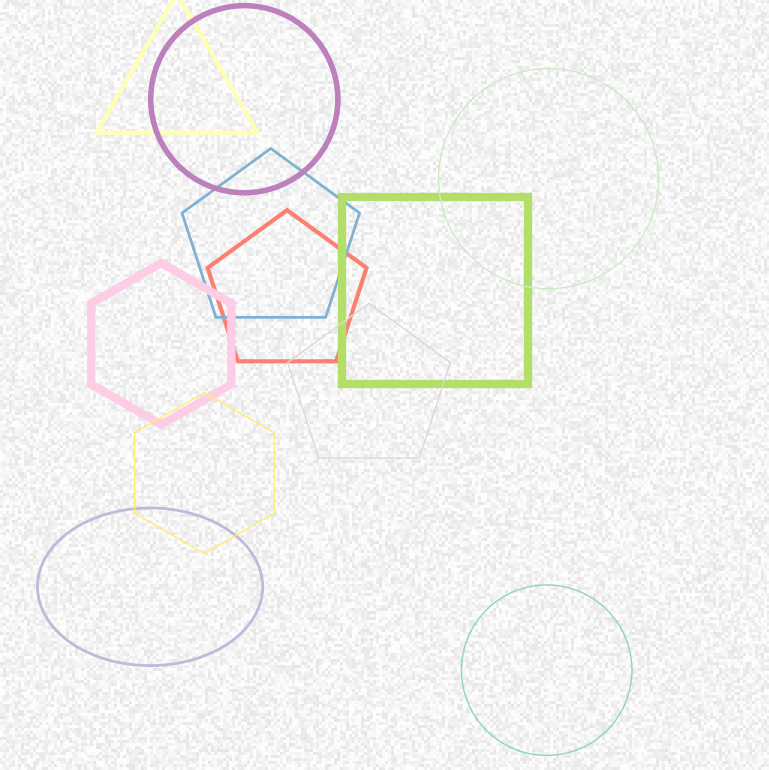[{"shape": "circle", "thickness": 0.5, "radius": 0.55, "center": [0.71, 0.13]}, {"shape": "triangle", "thickness": 1.5, "radius": 0.6, "center": [0.23, 0.888]}, {"shape": "oval", "thickness": 1, "radius": 0.73, "center": [0.195, 0.238]}, {"shape": "pentagon", "thickness": 1.5, "radius": 0.54, "center": [0.373, 0.619]}, {"shape": "pentagon", "thickness": 1, "radius": 0.61, "center": [0.352, 0.686]}, {"shape": "square", "thickness": 3, "radius": 0.6, "center": [0.565, 0.623]}, {"shape": "hexagon", "thickness": 3, "radius": 0.53, "center": [0.21, 0.553]}, {"shape": "pentagon", "thickness": 0.5, "radius": 0.56, "center": [0.479, 0.495]}, {"shape": "circle", "thickness": 2, "radius": 0.61, "center": [0.317, 0.871]}, {"shape": "circle", "thickness": 0.5, "radius": 0.72, "center": [0.712, 0.768]}, {"shape": "hexagon", "thickness": 0.5, "radius": 0.52, "center": [0.265, 0.386]}]